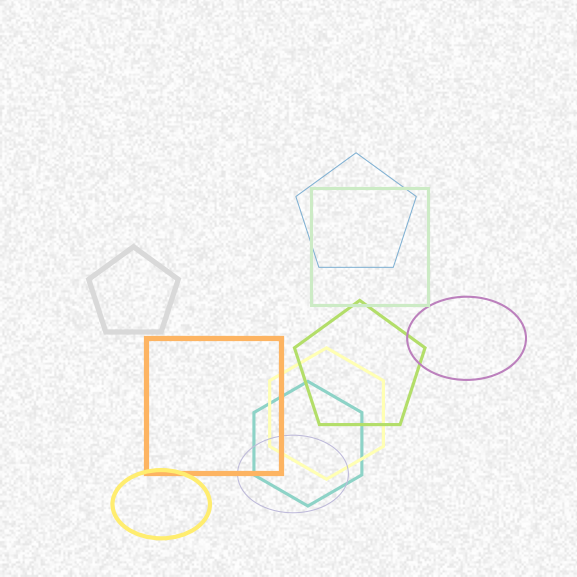[{"shape": "hexagon", "thickness": 1.5, "radius": 0.54, "center": [0.533, 0.231]}, {"shape": "hexagon", "thickness": 1.5, "radius": 0.57, "center": [0.565, 0.283]}, {"shape": "oval", "thickness": 0.5, "radius": 0.48, "center": [0.507, 0.178]}, {"shape": "pentagon", "thickness": 0.5, "radius": 0.55, "center": [0.617, 0.625]}, {"shape": "square", "thickness": 2.5, "radius": 0.58, "center": [0.37, 0.298]}, {"shape": "pentagon", "thickness": 1.5, "radius": 0.59, "center": [0.623, 0.36]}, {"shape": "pentagon", "thickness": 2.5, "radius": 0.41, "center": [0.231, 0.49]}, {"shape": "oval", "thickness": 1, "radius": 0.51, "center": [0.808, 0.413]}, {"shape": "square", "thickness": 1.5, "radius": 0.51, "center": [0.64, 0.572]}, {"shape": "oval", "thickness": 2, "radius": 0.42, "center": [0.279, 0.126]}]